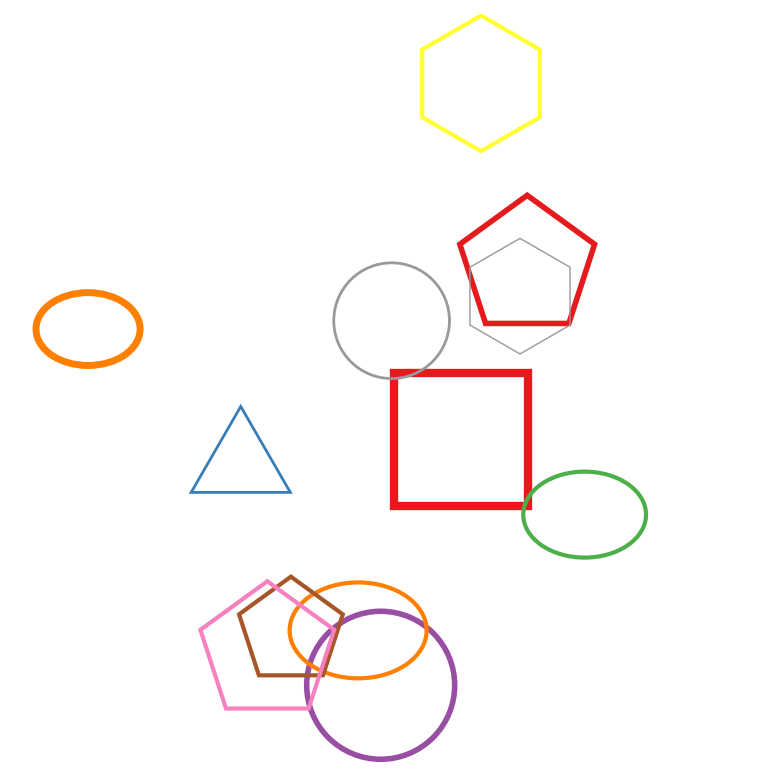[{"shape": "pentagon", "thickness": 2, "radius": 0.46, "center": [0.685, 0.654]}, {"shape": "square", "thickness": 3, "radius": 0.43, "center": [0.599, 0.429]}, {"shape": "triangle", "thickness": 1, "radius": 0.37, "center": [0.313, 0.398]}, {"shape": "oval", "thickness": 1.5, "radius": 0.4, "center": [0.759, 0.332]}, {"shape": "circle", "thickness": 2, "radius": 0.48, "center": [0.494, 0.11]}, {"shape": "oval", "thickness": 2.5, "radius": 0.34, "center": [0.114, 0.573]}, {"shape": "oval", "thickness": 1.5, "radius": 0.44, "center": [0.465, 0.181]}, {"shape": "hexagon", "thickness": 1.5, "radius": 0.44, "center": [0.625, 0.892]}, {"shape": "pentagon", "thickness": 1.5, "radius": 0.35, "center": [0.378, 0.18]}, {"shape": "pentagon", "thickness": 1.5, "radius": 0.46, "center": [0.347, 0.154]}, {"shape": "circle", "thickness": 1, "radius": 0.38, "center": [0.509, 0.584]}, {"shape": "hexagon", "thickness": 0.5, "radius": 0.38, "center": [0.675, 0.615]}]